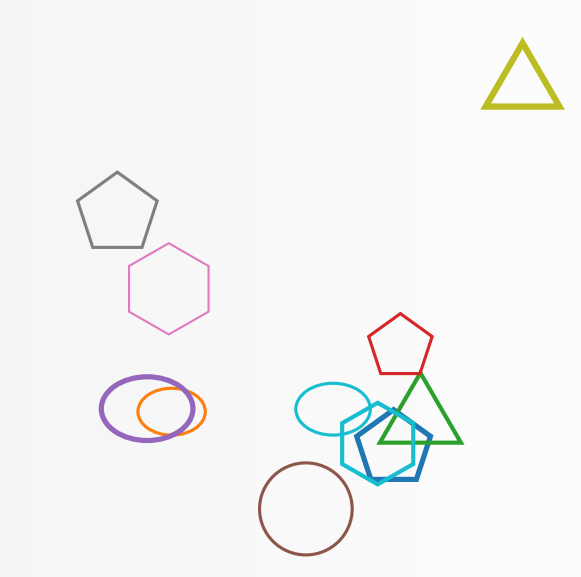[{"shape": "pentagon", "thickness": 2.5, "radius": 0.33, "center": [0.677, 0.223]}, {"shape": "oval", "thickness": 1.5, "radius": 0.29, "center": [0.295, 0.286]}, {"shape": "triangle", "thickness": 2, "radius": 0.4, "center": [0.723, 0.273]}, {"shape": "pentagon", "thickness": 1.5, "radius": 0.29, "center": [0.689, 0.399]}, {"shape": "oval", "thickness": 2.5, "radius": 0.39, "center": [0.253, 0.291]}, {"shape": "circle", "thickness": 1.5, "radius": 0.4, "center": [0.526, 0.118]}, {"shape": "hexagon", "thickness": 1, "radius": 0.39, "center": [0.29, 0.499]}, {"shape": "pentagon", "thickness": 1.5, "radius": 0.36, "center": [0.202, 0.629]}, {"shape": "triangle", "thickness": 3, "radius": 0.37, "center": [0.899, 0.851]}, {"shape": "hexagon", "thickness": 2, "radius": 0.35, "center": [0.65, 0.231]}, {"shape": "oval", "thickness": 1.5, "radius": 0.32, "center": [0.573, 0.291]}]